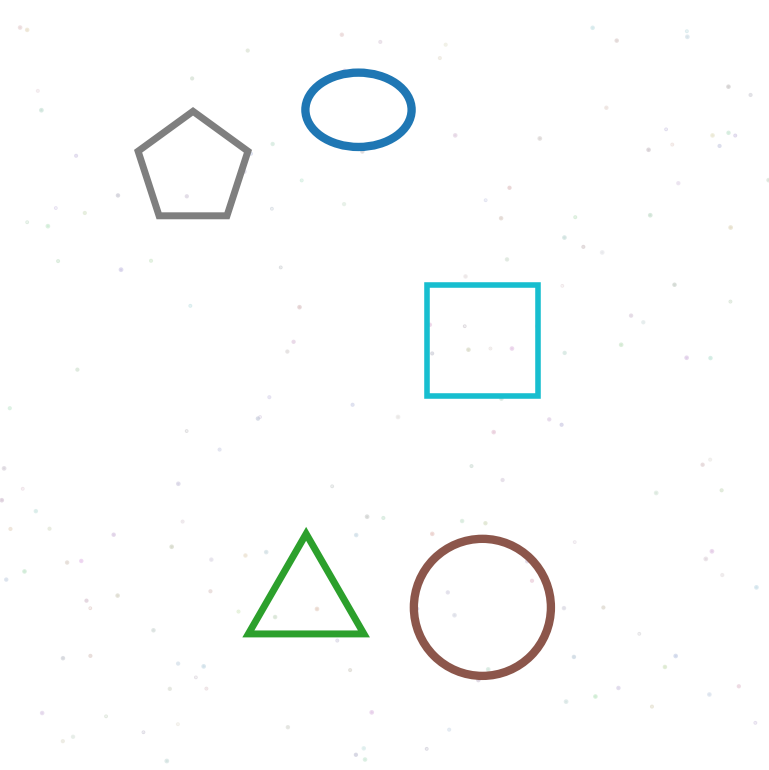[{"shape": "oval", "thickness": 3, "radius": 0.34, "center": [0.466, 0.857]}, {"shape": "triangle", "thickness": 2.5, "radius": 0.43, "center": [0.398, 0.22]}, {"shape": "circle", "thickness": 3, "radius": 0.44, "center": [0.626, 0.211]}, {"shape": "pentagon", "thickness": 2.5, "radius": 0.38, "center": [0.251, 0.78]}, {"shape": "square", "thickness": 2, "radius": 0.36, "center": [0.627, 0.558]}]